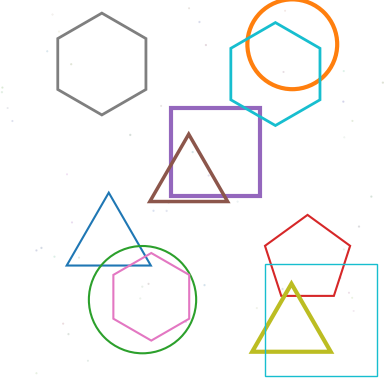[{"shape": "triangle", "thickness": 1.5, "radius": 0.63, "center": [0.282, 0.373]}, {"shape": "circle", "thickness": 3, "radius": 0.58, "center": [0.759, 0.885]}, {"shape": "circle", "thickness": 1.5, "radius": 0.7, "center": [0.37, 0.222]}, {"shape": "pentagon", "thickness": 1.5, "radius": 0.58, "center": [0.799, 0.326]}, {"shape": "square", "thickness": 3, "radius": 0.57, "center": [0.56, 0.605]}, {"shape": "triangle", "thickness": 2.5, "radius": 0.58, "center": [0.49, 0.535]}, {"shape": "hexagon", "thickness": 1.5, "radius": 0.57, "center": [0.393, 0.229]}, {"shape": "hexagon", "thickness": 2, "radius": 0.66, "center": [0.265, 0.834]}, {"shape": "triangle", "thickness": 3, "radius": 0.59, "center": [0.757, 0.145]}, {"shape": "square", "thickness": 1, "radius": 0.72, "center": [0.834, 0.169]}, {"shape": "hexagon", "thickness": 2, "radius": 0.67, "center": [0.715, 0.808]}]